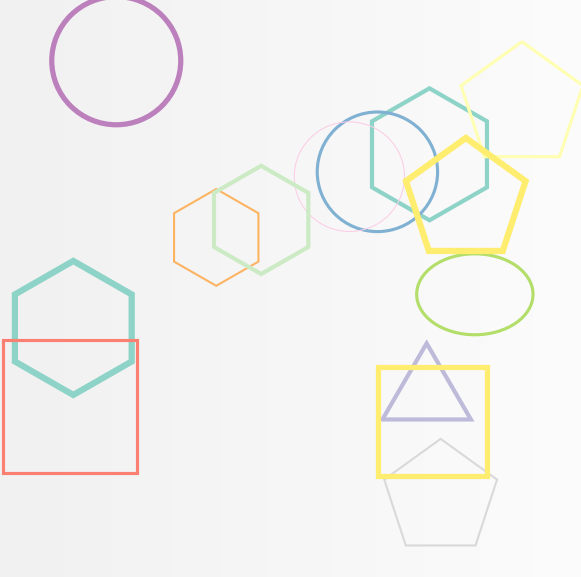[{"shape": "hexagon", "thickness": 2, "radius": 0.57, "center": [0.739, 0.732]}, {"shape": "hexagon", "thickness": 3, "radius": 0.58, "center": [0.126, 0.431]}, {"shape": "pentagon", "thickness": 1.5, "radius": 0.55, "center": [0.898, 0.817]}, {"shape": "triangle", "thickness": 2, "radius": 0.44, "center": [0.734, 0.317]}, {"shape": "square", "thickness": 1.5, "radius": 0.58, "center": [0.12, 0.295]}, {"shape": "circle", "thickness": 1.5, "radius": 0.52, "center": [0.649, 0.702]}, {"shape": "hexagon", "thickness": 1, "radius": 0.42, "center": [0.372, 0.588]}, {"shape": "oval", "thickness": 1.5, "radius": 0.5, "center": [0.817, 0.49]}, {"shape": "circle", "thickness": 0.5, "radius": 0.47, "center": [0.601, 0.693]}, {"shape": "pentagon", "thickness": 1, "radius": 0.51, "center": [0.758, 0.137]}, {"shape": "circle", "thickness": 2.5, "radius": 0.55, "center": [0.2, 0.894]}, {"shape": "hexagon", "thickness": 2, "radius": 0.47, "center": [0.449, 0.618]}, {"shape": "pentagon", "thickness": 3, "radius": 0.54, "center": [0.801, 0.652]}, {"shape": "square", "thickness": 2.5, "radius": 0.47, "center": [0.744, 0.269]}]